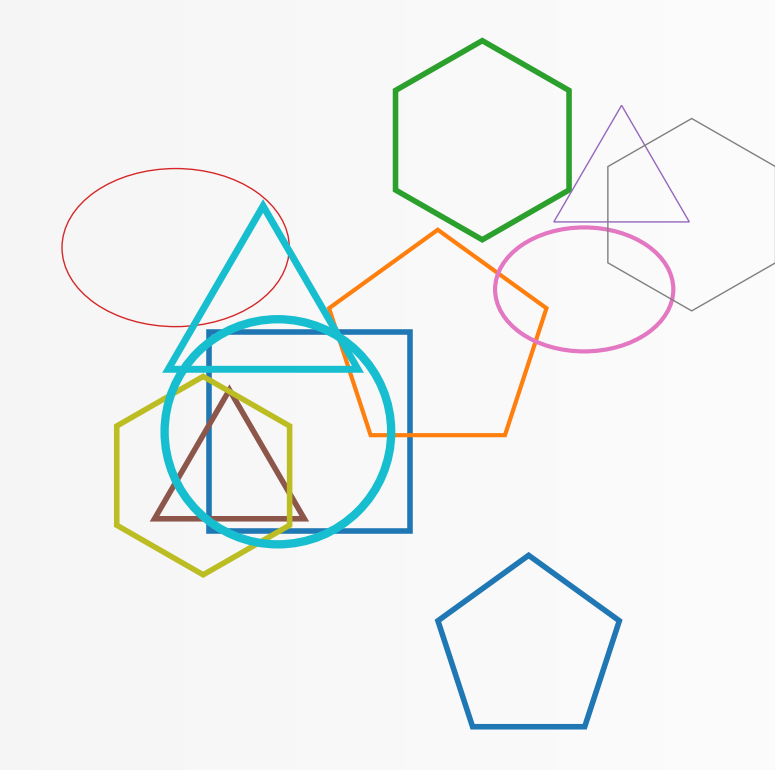[{"shape": "square", "thickness": 2, "radius": 0.65, "center": [0.399, 0.44]}, {"shape": "pentagon", "thickness": 2, "radius": 0.62, "center": [0.682, 0.156]}, {"shape": "pentagon", "thickness": 1.5, "radius": 0.74, "center": [0.565, 0.554]}, {"shape": "hexagon", "thickness": 2, "radius": 0.65, "center": [0.622, 0.818]}, {"shape": "oval", "thickness": 0.5, "radius": 0.73, "center": [0.227, 0.678]}, {"shape": "triangle", "thickness": 0.5, "radius": 0.5, "center": [0.802, 0.762]}, {"shape": "triangle", "thickness": 2, "radius": 0.56, "center": [0.296, 0.382]}, {"shape": "oval", "thickness": 1.5, "radius": 0.57, "center": [0.754, 0.624]}, {"shape": "hexagon", "thickness": 0.5, "radius": 0.62, "center": [0.893, 0.721]}, {"shape": "hexagon", "thickness": 2, "radius": 0.64, "center": [0.262, 0.382]}, {"shape": "circle", "thickness": 3, "radius": 0.73, "center": [0.359, 0.439]}, {"shape": "triangle", "thickness": 2.5, "radius": 0.71, "center": [0.339, 0.591]}]